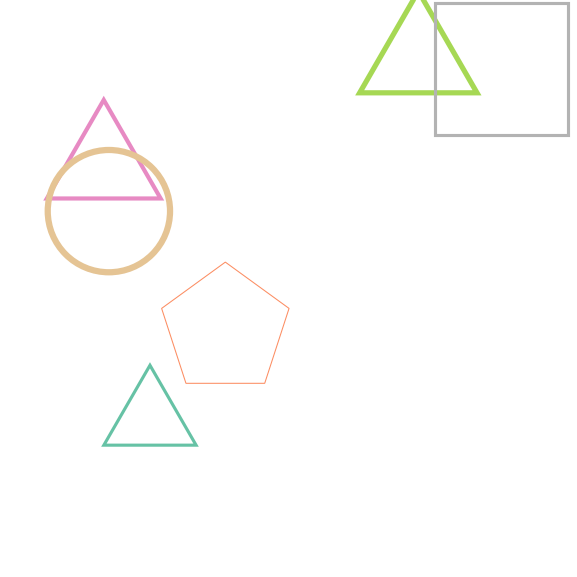[{"shape": "triangle", "thickness": 1.5, "radius": 0.46, "center": [0.26, 0.274]}, {"shape": "pentagon", "thickness": 0.5, "radius": 0.58, "center": [0.39, 0.429]}, {"shape": "triangle", "thickness": 2, "radius": 0.57, "center": [0.18, 0.712]}, {"shape": "triangle", "thickness": 2.5, "radius": 0.59, "center": [0.724, 0.897]}, {"shape": "circle", "thickness": 3, "radius": 0.53, "center": [0.189, 0.634]}, {"shape": "square", "thickness": 1.5, "radius": 0.57, "center": [0.869, 0.879]}]